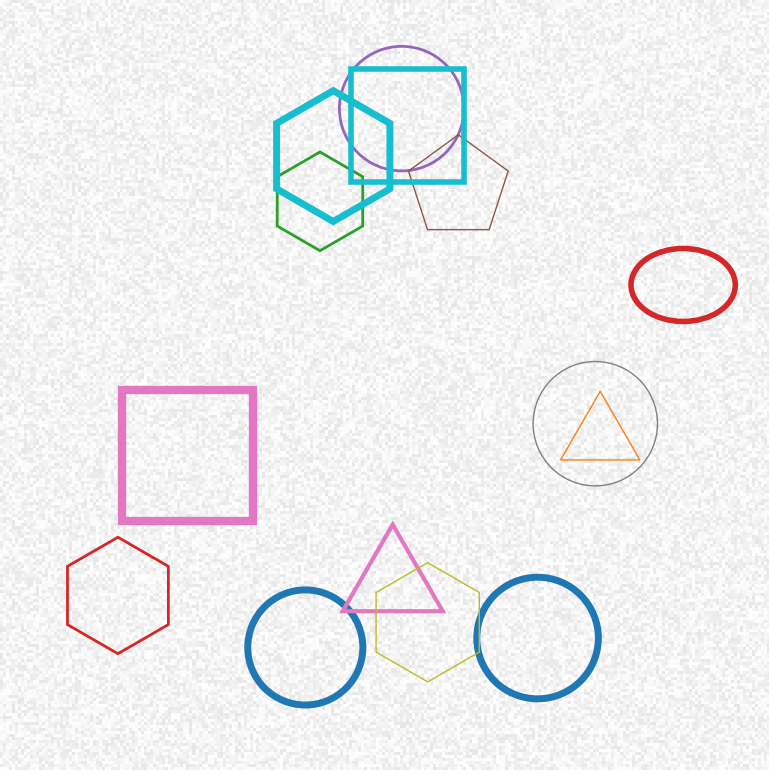[{"shape": "circle", "thickness": 2.5, "radius": 0.37, "center": [0.396, 0.159]}, {"shape": "circle", "thickness": 2.5, "radius": 0.39, "center": [0.698, 0.171]}, {"shape": "triangle", "thickness": 0.5, "radius": 0.3, "center": [0.779, 0.432]}, {"shape": "hexagon", "thickness": 1, "radius": 0.32, "center": [0.416, 0.738]}, {"shape": "hexagon", "thickness": 1, "radius": 0.38, "center": [0.153, 0.227]}, {"shape": "oval", "thickness": 2, "radius": 0.34, "center": [0.887, 0.63]}, {"shape": "circle", "thickness": 1, "radius": 0.4, "center": [0.522, 0.859]}, {"shape": "pentagon", "thickness": 0.5, "radius": 0.34, "center": [0.595, 0.757]}, {"shape": "triangle", "thickness": 1.5, "radius": 0.38, "center": [0.51, 0.244]}, {"shape": "square", "thickness": 3, "radius": 0.43, "center": [0.244, 0.408]}, {"shape": "circle", "thickness": 0.5, "radius": 0.4, "center": [0.773, 0.45]}, {"shape": "hexagon", "thickness": 0.5, "radius": 0.39, "center": [0.555, 0.192]}, {"shape": "square", "thickness": 2, "radius": 0.37, "center": [0.53, 0.837]}, {"shape": "hexagon", "thickness": 2.5, "radius": 0.42, "center": [0.433, 0.797]}]